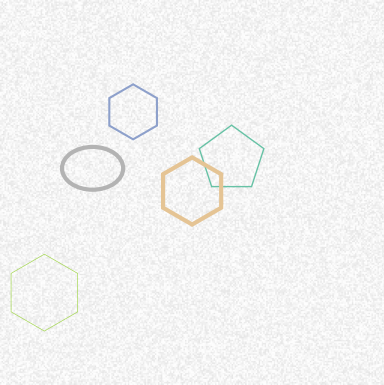[{"shape": "pentagon", "thickness": 1, "radius": 0.44, "center": [0.602, 0.587]}, {"shape": "hexagon", "thickness": 1.5, "radius": 0.36, "center": [0.346, 0.709]}, {"shape": "hexagon", "thickness": 0.5, "radius": 0.5, "center": [0.115, 0.24]}, {"shape": "hexagon", "thickness": 3, "radius": 0.44, "center": [0.499, 0.504]}, {"shape": "oval", "thickness": 3, "radius": 0.4, "center": [0.24, 0.563]}]